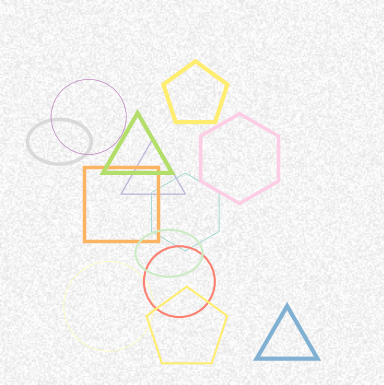[{"shape": "hexagon", "thickness": 0.5, "radius": 0.51, "center": [0.481, 0.449]}, {"shape": "circle", "thickness": 0.5, "radius": 0.58, "center": [0.282, 0.204]}, {"shape": "triangle", "thickness": 1, "radius": 0.48, "center": [0.398, 0.544]}, {"shape": "circle", "thickness": 1.5, "radius": 0.46, "center": [0.466, 0.268]}, {"shape": "triangle", "thickness": 3, "radius": 0.46, "center": [0.746, 0.114]}, {"shape": "square", "thickness": 2.5, "radius": 0.48, "center": [0.315, 0.47]}, {"shape": "triangle", "thickness": 3, "radius": 0.52, "center": [0.357, 0.603]}, {"shape": "hexagon", "thickness": 2.5, "radius": 0.58, "center": [0.622, 0.588]}, {"shape": "oval", "thickness": 2.5, "radius": 0.41, "center": [0.154, 0.632]}, {"shape": "circle", "thickness": 0.5, "radius": 0.49, "center": [0.23, 0.696]}, {"shape": "oval", "thickness": 1.5, "radius": 0.44, "center": [0.439, 0.342]}, {"shape": "pentagon", "thickness": 3, "radius": 0.44, "center": [0.508, 0.754]}, {"shape": "pentagon", "thickness": 1.5, "radius": 0.55, "center": [0.485, 0.146]}]